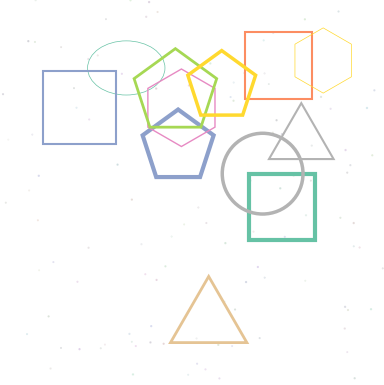[{"shape": "oval", "thickness": 0.5, "radius": 0.5, "center": [0.328, 0.824]}, {"shape": "square", "thickness": 3, "radius": 0.43, "center": [0.733, 0.463]}, {"shape": "square", "thickness": 1.5, "radius": 0.44, "center": [0.723, 0.83]}, {"shape": "pentagon", "thickness": 3, "radius": 0.48, "center": [0.463, 0.619]}, {"shape": "square", "thickness": 1.5, "radius": 0.48, "center": [0.206, 0.721]}, {"shape": "hexagon", "thickness": 1, "radius": 0.5, "center": [0.471, 0.72]}, {"shape": "pentagon", "thickness": 2, "radius": 0.56, "center": [0.456, 0.761]}, {"shape": "hexagon", "thickness": 0.5, "radius": 0.42, "center": [0.839, 0.843]}, {"shape": "pentagon", "thickness": 2.5, "radius": 0.46, "center": [0.576, 0.776]}, {"shape": "triangle", "thickness": 2, "radius": 0.57, "center": [0.542, 0.167]}, {"shape": "circle", "thickness": 2.5, "radius": 0.52, "center": [0.682, 0.549]}, {"shape": "triangle", "thickness": 1.5, "radius": 0.48, "center": [0.783, 0.635]}]